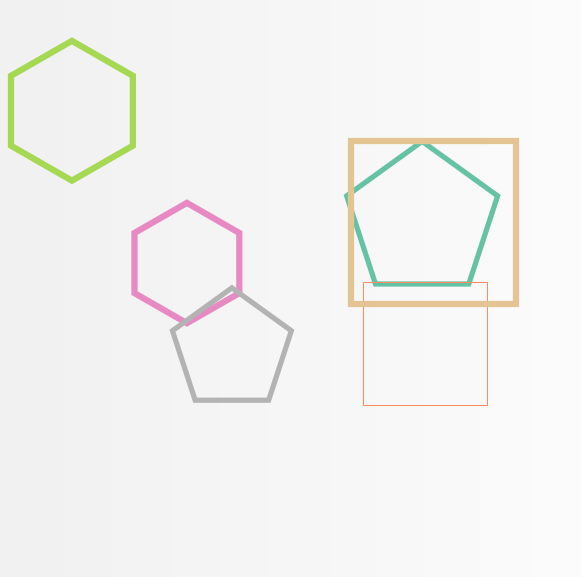[{"shape": "pentagon", "thickness": 2.5, "radius": 0.68, "center": [0.726, 0.618]}, {"shape": "square", "thickness": 0.5, "radius": 0.53, "center": [0.731, 0.404]}, {"shape": "hexagon", "thickness": 3, "radius": 0.52, "center": [0.322, 0.544]}, {"shape": "hexagon", "thickness": 3, "radius": 0.61, "center": [0.124, 0.807]}, {"shape": "square", "thickness": 3, "radius": 0.71, "center": [0.746, 0.614]}, {"shape": "pentagon", "thickness": 2.5, "radius": 0.54, "center": [0.399, 0.393]}]